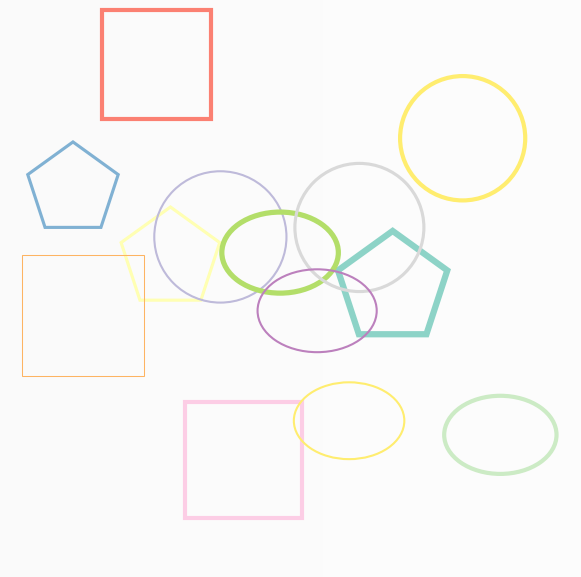[{"shape": "pentagon", "thickness": 3, "radius": 0.49, "center": [0.676, 0.5]}, {"shape": "pentagon", "thickness": 1.5, "radius": 0.45, "center": [0.293, 0.552]}, {"shape": "circle", "thickness": 1, "radius": 0.57, "center": [0.379, 0.589]}, {"shape": "square", "thickness": 2, "radius": 0.47, "center": [0.269, 0.887]}, {"shape": "pentagon", "thickness": 1.5, "radius": 0.41, "center": [0.126, 0.672]}, {"shape": "square", "thickness": 0.5, "radius": 0.52, "center": [0.143, 0.453]}, {"shape": "oval", "thickness": 2.5, "radius": 0.5, "center": [0.482, 0.562]}, {"shape": "square", "thickness": 2, "radius": 0.5, "center": [0.419, 0.203]}, {"shape": "circle", "thickness": 1.5, "radius": 0.55, "center": [0.618, 0.605]}, {"shape": "oval", "thickness": 1, "radius": 0.51, "center": [0.546, 0.461]}, {"shape": "oval", "thickness": 2, "radius": 0.48, "center": [0.861, 0.246]}, {"shape": "circle", "thickness": 2, "radius": 0.54, "center": [0.796, 0.76]}, {"shape": "oval", "thickness": 1, "radius": 0.48, "center": [0.601, 0.271]}]